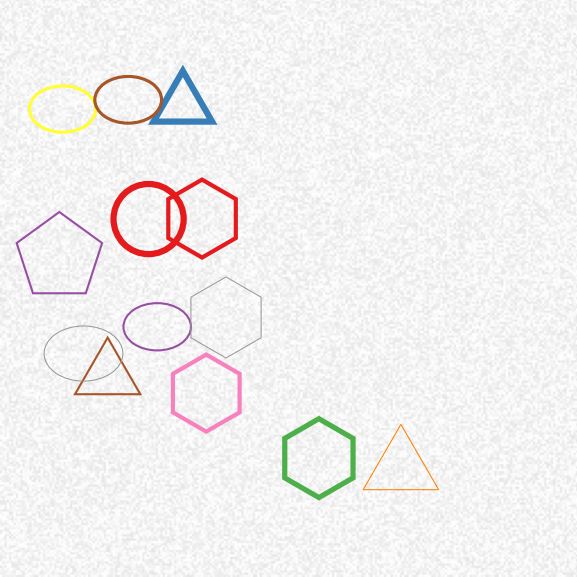[{"shape": "circle", "thickness": 3, "radius": 0.3, "center": [0.257, 0.62]}, {"shape": "hexagon", "thickness": 2, "radius": 0.34, "center": [0.35, 0.621]}, {"shape": "triangle", "thickness": 3, "radius": 0.29, "center": [0.317, 0.818]}, {"shape": "hexagon", "thickness": 2.5, "radius": 0.34, "center": [0.552, 0.206]}, {"shape": "oval", "thickness": 1, "radius": 0.29, "center": [0.272, 0.433]}, {"shape": "pentagon", "thickness": 1, "radius": 0.39, "center": [0.103, 0.554]}, {"shape": "triangle", "thickness": 0.5, "radius": 0.38, "center": [0.694, 0.189]}, {"shape": "oval", "thickness": 1.5, "radius": 0.29, "center": [0.108, 0.81]}, {"shape": "triangle", "thickness": 1, "radius": 0.33, "center": [0.186, 0.349]}, {"shape": "oval", "thickness": 1.5, "radius": 0.29, "center": [0.222, 0.826]}, {"shape": "hexagon", "thickness": 2, "radius": 0.33, "center": [0.357, 0.318]}, {"shape": "oval", "thickness": 0.5, "radius": 0.34, "center": [0.145, 0.387]}, {"shape": "hexagon", "thickness": 0.5, "radius": 0.35, "center": [0.391, 0.449]}]